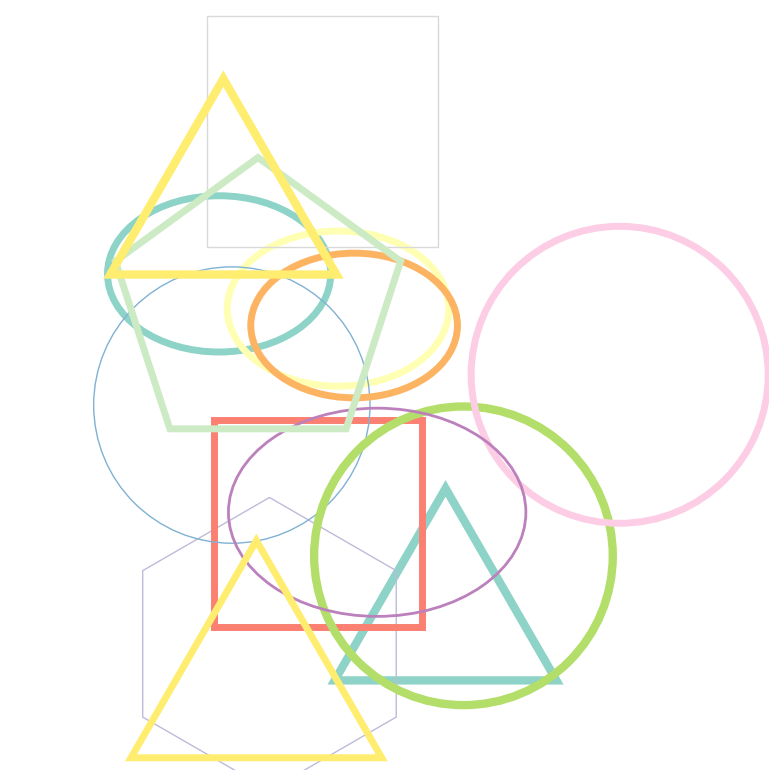[{"shape": "oval", "thickness": 2.5, "radius": 0.72, "center": [0.285, 0.644]}, {"shape": "triangle", "thickness": 3, "radius": 0.83, "center": [0.579, 0.199]}, {"shape": "oval", "thickness": 2.5, "radius": 0.72, "center": [0.439, 0.599]}, {"shape": "hexagon", "thickness": 0.5, "radius": 0.95, "center": [0.35, 0.164]}, {"shape": "square", "thickness": 2.5, "radius": 0.67, "center": [0.413, 0.32]}, {"shape": "circle", "thickness": 0.5, "radius": 0.9, "center": [0.301, 0.474]}, {"shape": "oval", "thickness": 2.5, "radius": 0.67, "center": [0.46, 0.577]}, {"shape": "circle", "thickness": 3, "radius": 0.97, "center": [0.602, 0.278]}, {"shape": "circle", "thickness": 2.5, "radius": 0.96, "center": [0.805, 0.513]}, {"shape": "square", "thickness": 0.5, "radius": 0.75, "center": [0.419, 0.829]}, {"shape": "oval", "thickness": 1, "radius": 0.97, "center": [0.49, 0.335]}, {"shape": "pentagon", "thickness": 2.5, "radius": 0.97, "center": [0.335, 0.601]}, {"shape": "triangle", "thickness": 2.5, "radius": 0.94, "center": [0.333, 0.11]}, {"shape": "triangle", "thickness": 3, "radius": 0.85, "center": [0.29, 0.728]}]